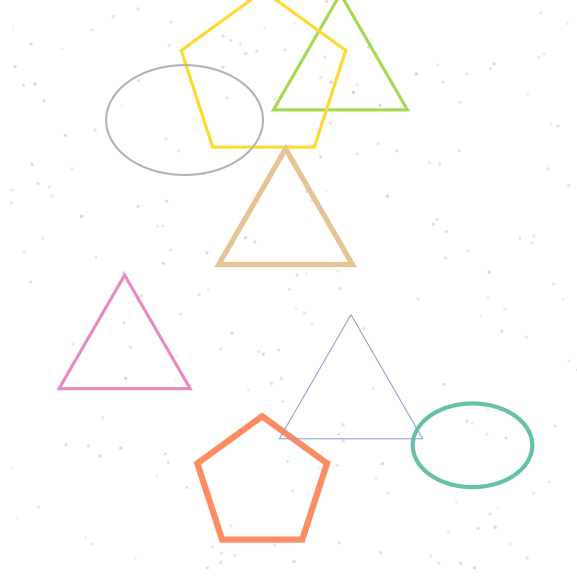[{"shape": "oval", "thickness": 2, "radius": 0.52, "center": [0.818, 0.228]}, {"shape": "pentagon", "thickness": 3, "radius": 0.59, "center": [0.454, 0.16]}, {"shape": "triangle", "thickness": 0.5, "radius": 0.72, "center": [0.608, 0.311]}, {"shape": "triangle", "thickness": 1.5, "radius": 0.66, "center": [0.216, 0.392]}, {"shape": "triangle", "thickness": 1.5, "radius": 0.67, "center": [0.589, 0.876]}, {"shape": "pentagon", "thickness": 1.5, "radius": 0.75, "center": [0.456, 0.866]}, {"shape": "triangle", "thickness": 2.5, "radius": 0.67, "center": [0.495, 0.608]}, {"shape": "oval", "thickness": 1, "radius": 0.68, "center": [0.32, 0.791]}]